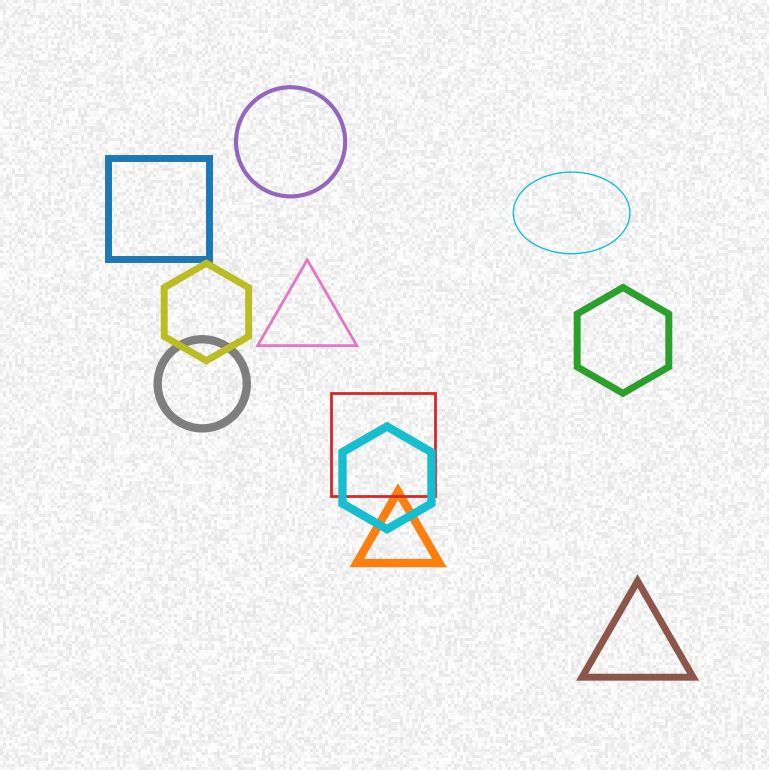[{"shape": "square", "thickness": 2.5, "radius": 0.33, "center": [0.206, 0.73]}, {"shape": "triangle", "thickness": 3, "radius": 0.31, "center": [0.517, 0.3]}, {"shape": "hexagon", "thickness": 2.5, "radius": 0.34, "center": [0.809, 0.558]}, {"shape": "square", "thickness": 1, "radius": 0.34, "center": [0.497, 0.422]}, {"shape": "circle", "thickness": 1.5, "radius": 0.35, "center": [0.377, 0.816]}, {"shape": "triangle", "thickness": 2.5, "radius": 0.42, "center": [0.828, 0.162]}, {"shape": "triangle", "thickness": 1, "radius": 0.37, "center": [0.399, 0.588]}, {"shape": "circle", "thickness": 3, "radius": 0.29, "center": [0.263, 0.502]}, {"shape": "hexagon", "thickness": 2.5, "radius": 0.32, "center": [0.268, 0.595]}, {"shape": "oval", "thickness": 0.5, "radius": 0.38, "center": [0.742, 0.724]}, {"shape": "hexagon", "thickness": 3, "radius": 0.33, "center": [0.503, 0.379]}]